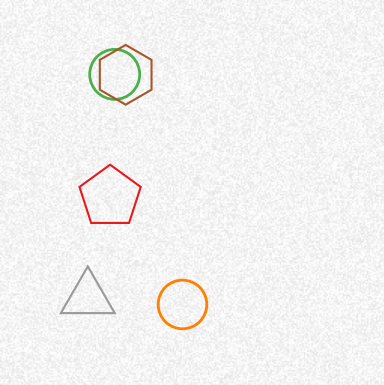[{"shape": "pentagon", "thickness": 1.5, "radius": 0.42, "center": [0.286, 0.489]}, {"shape": "circle", "thickness": 2, "radius": 0.32, "center": [0.298, 0.807]}, {"shape": "circle", "thickness": 2, "radius": 0.32, "center": [0.474, 0.209]}, {"shape": "hexagon", "thickness": 1.5, "radius": 0.39, "center": [0.326, 0.806]}, {"shape": "triangle", "thickness": 1.5, "radius": 0.4, "center": [0.228, 0.227]}]